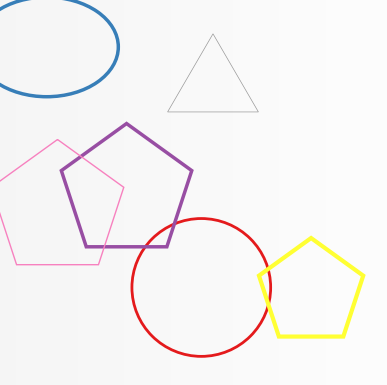[{"shape": "circle", "thickness": 2, "radius": 0.9, "center": [0.519, 0.253]}, {"shape": "oval", "thickness": 2.5, "radius": 0.92, "center": [0.121, 0.878]}, {"shape": "pentagon", "thickness": 2.5, "radius": 0.88, "center": [0.327, 0.502]}, {"shape": "pentagon", "thickness": 3, "radius": 0.71, "center": [0.803, 0.24]}, {"shape": "pentagon", "thickness": 1, "radius": 0.9, "center": [0.148, 0.458]}, {"shape": "triangle", "thickness": 0.5, "radius": 0.68, "center": [0.55, 0.777]}]